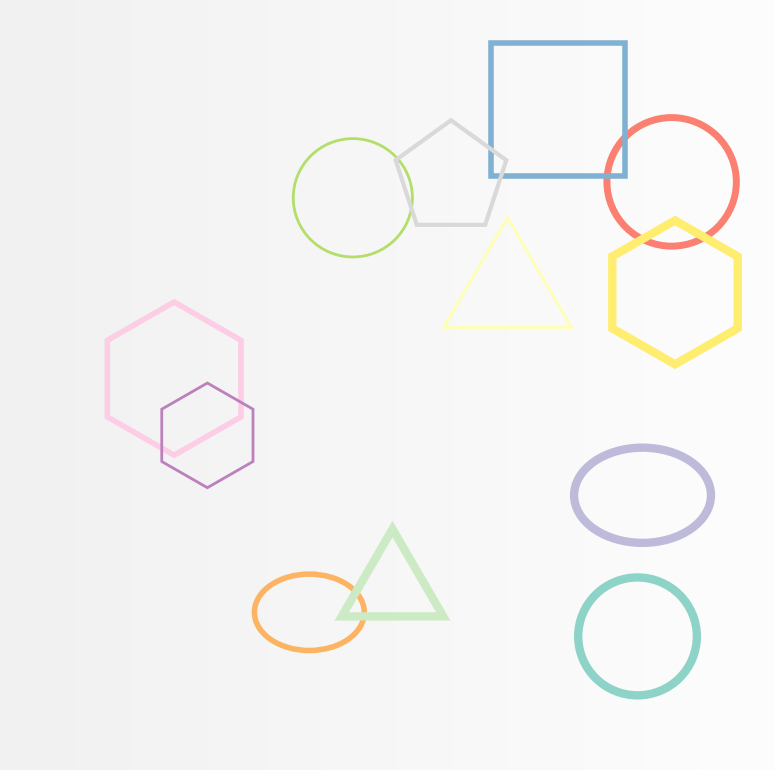[{"shape": "circle", "thickness": 3, "radius": 0.38, "center": [0.823, 0.174]}, {"shape": "triangle", "thickness": 1, "radius": 0.48, "center": [0.655, 0.622]}, {"shape": "oval", "thickness": 3, "radius": 0.44, "center": [0.829, 0.357]}, {"shape": "circle", "thickness": 2.5, "radius": 0.42, "center": [0.867, 0.764]}, {"shape": "square", "thickness": 2, "radius": 0.43, "center": [0.72, 0.858]}, {"shape": "oval", "thickness": 2, "radius": 0.35, "center": [0.399, 0.205]}, {"shape": "circle", "thickness": 1, "radius": 0.38, "center": [0.455, 0.743]}, {"shape": "hexagon", "thickness": 2, "radius": 0.5, "center": [0.225, 0.508]}, {"shape": "pentagon", "thickness": 1.5, "radius": 0.38, "center": [0.582, 0.769]}, {"shape": "hexagon", "thickness": 1, "radius": 0.34, "center": [0.268, 0.435]}, {"shape": "triangle", "thickness": 3, "radius": 0.38, "center": [0.506, 0.237]}, {"shape": "hexagon", "thickness": 3, "radius": 0.47, "center": [0.871, 0.62]}]